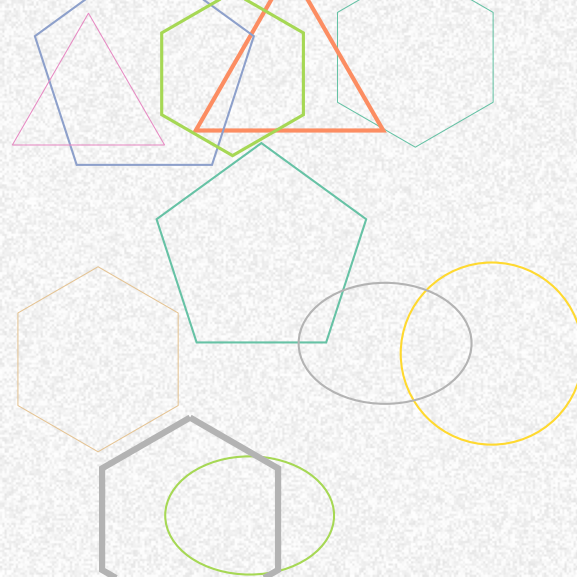[{"shape": "hexagon", "thickness": 0.5, "radius": 0.78, "center": [0.719, 0.9]}, {"shape": "pentagon", "thickness": 1, "radius": 0.95, "center": [0.453, 0.561]}, {"shape": "triangle", "thickness": 2, "radius": 0.94, "center": [0.501, 0.867]}, {"shape": "pentagon", "thickness": 1, "radius": 1.0, "center": [0.25, 0.875]}, {"shape": "triangle", "thickness": 0.5, "radius": 0.76, "center": [0.153, 0.824]}, {"shape": "oval", "thickness": 1, "radius": 0.73, "center": [0.432, 0.107]}, {"shape": "hexagon", "thickness": 1.5, "radius": 0.71, "center": [0.403, 0.871]}, {"shape": "circle", "thickness": 1, "radius": 0.79, "center": [0.852, 0.387]}, {"shape": "hexagon", "thickness": 0.5, "radius": 0.8, "center": [0.17, 0.377]}, {"shape": "hexagon", "thickness": 3, "radius": 0.88, "center": [0.329, 0.1]}, {"shape": "oval", "thickness": 1, "radius": 0.75, "center": [0.667, 0.405]}]